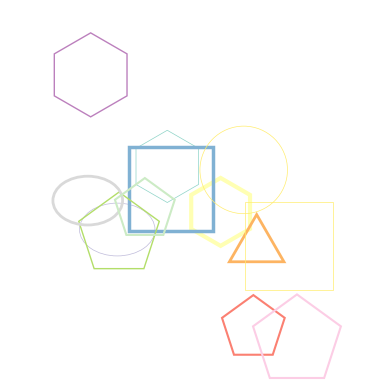[{"shape": "hexagon", "thickness": 0.5, "radius": 0.47, "center": [0.434, 0.568]}, {"shape": "hexagon", "thickness": 3, "radius": 0.44, "center": [0.573, 0.45]}, {"shape": "oval", "thickness": 0.5, "radius": 0.49, "center": [0.305, 0.404]}, {"shape": "pentagon", "thickness": 1.5, "radius": 0.43, "center": [0.658, 0.148]}, {"shape": "square", "thickness": 2.5, "radius": 0.54, "center": [0.444, 0.509]}, {"shape": "triangle", "thickness": 2, "radius": 0.41, "center": [0.667, 0.361]}, {"shape": "pentagon", "thickness": 1, "radius": 0.55, "center": [0.309, 0.391]}, {"shape": "pentagon", "thickness": 1.5, "radius": 0.6, "center": [0.771, 0.115]}, {"shape": "oval", "thickness": 2, "radius": 0.45, "center": [0.228, 0.479]}, {"shape": "hexagon", "thickness": 1, "radius": 0.55, "center": [0.235, 0.806]}, {"shape": "pentagon", "thickness": 1.5, "radius": 0.41, "center": [0.376, 0.456]}, {"shape": "square", "thickness": 0.5, "radius": 0.57, "center": [0.752, 0.36]}, {"shape": "circle", "thickness": 0.5, "radius": 0.57, "center": [0.633, 0.559]}]